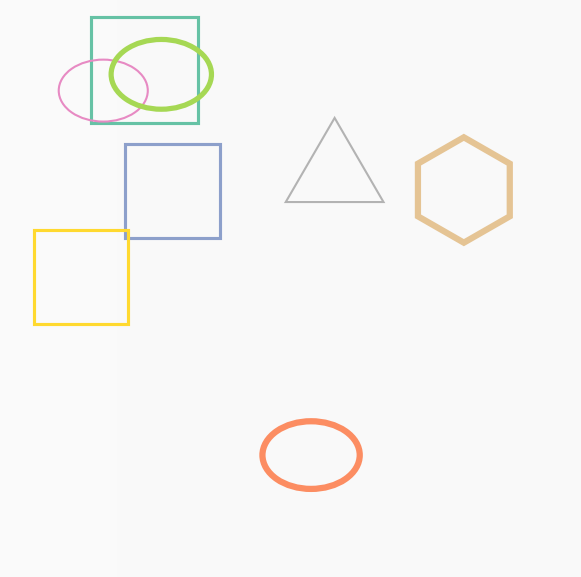[{"shape": "square", "thickness": 1.5, "radius": 0.46, "center": [0.249, 0.878]}, {"shape": "oval", "thickness": 3, "radius": 0.42, "center": [0.535, 0.211]}, {"shape": "square", "thickness": 1.5, "radius": 0.41, "center": [0.297, 0.668]}, {"shape": "oval", "thickness": 1, "radius": 0.38, "center": [0.178, 0.842]}, {"shape": "oval", "thickness": 2.5, "radius": 0.43, "center": [0.277, 0.87]}, {"shape": "square", "thickness": 1.5, "radius": 0.4, "center": [0.139, 0.52]}, {"shape": "hexagon", "thickness": 3, "radius": 0.46, "center": [0.798, 0.67]}, {"shape": "triangle", "thickness": 1, "radius": 0.49, "center": [0.576, 0.698]}]